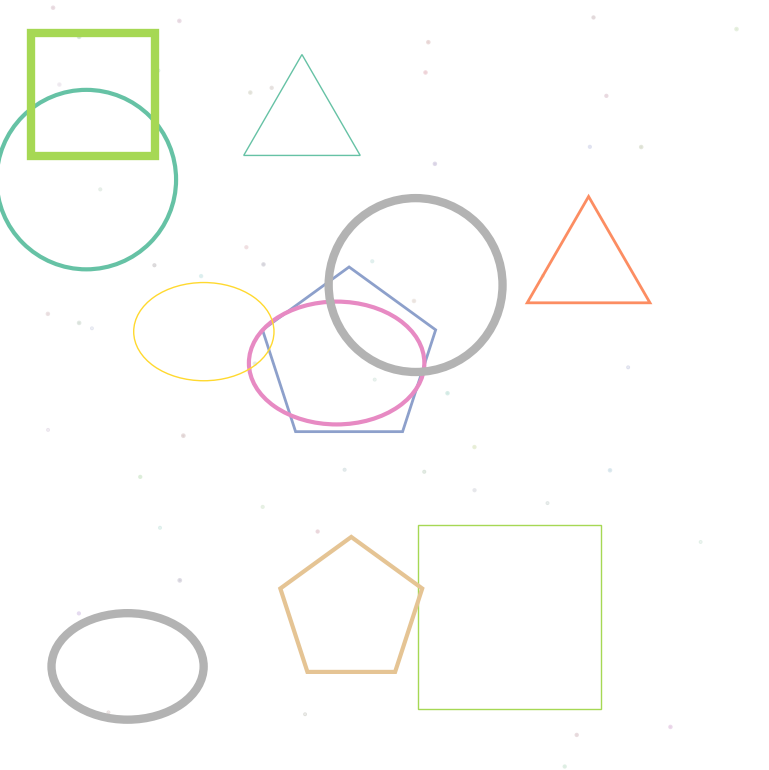[{"shape": "circle", "thickness": 1.5, "radius": 0.58, "center": [0.112, 0.767]}, {"shape": "triangle", "thickness": 0.5, "radius": 0.44, "center": [0.392, 0.842]}, {"shape": "triangle", "thickness": 1, "radius": 0.46, "center": [0.764, 0.653]}, {"shape": "pentagon", "thickness": 1, "radius": 0.59, "center": [0.453, 0.535]}, {"shape": "oval", "thickness": 1.5, "radius": 0.57, "center": [0.437, 0.529]}, {"shape": "square", "thickness": 0.5, "radius": 0.59, "center": [0.662, 0.199]}, {"shape": "square", "thickness": 3, "radius": 0.4, "center": [0.121, 0.877]}, {"shape": "oval", "thickness": 0.5, "radius": 0.46, "center": [0.265, 0.569]}, {"shape": "pentagon", "thickness": 1.5, "radius": 0.48, "center": [0.456, 0.206]}, {"shape": "circle", "thickness": 3, "radius": 0.56, "center": [0.54, 0.63]}, {"shape": "oval", "thickness": 3, "radius": 0.49, "center": [0.166, 0.135]}]